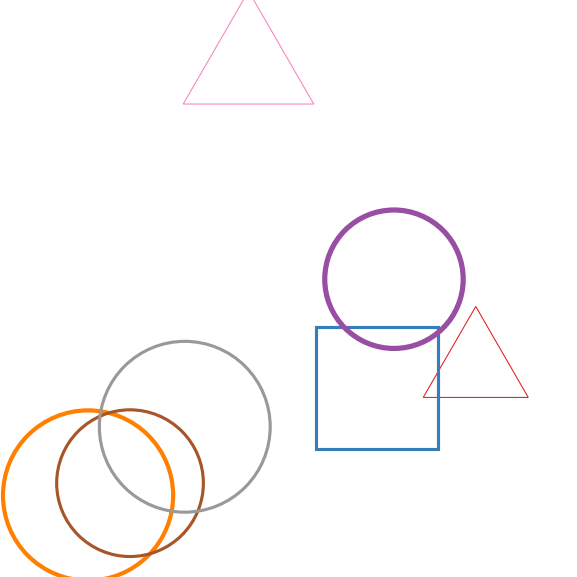[{"shape": "triangle", "thickness": 0.5, "radius": 0.52, "center": [0.824, 0.363]}, {"shape": "square", "thickness": 1.5, "radius": 0.53, "center": [0.653, 0.328]}, {"shape": "circle", "thickness": 2.5, "radius": 0.6, "center": [0.682, 0.516]}, {"shape": "circle", "thickness": 2, "radius": 0.74, "center": [0.153, 0.141]}, {"shape": "circle", "thickness": 1.5, "radius": 0.64, "center": [0.225, 0.162]}, {"shape": "triangle", "thickness": 0.5, "radius": 0.65, "center": [0.43, 0.884]}, {"shape": "circle", "thickness": 1.5, "radius": 0.74, "center": [0.32, 0.26]}]